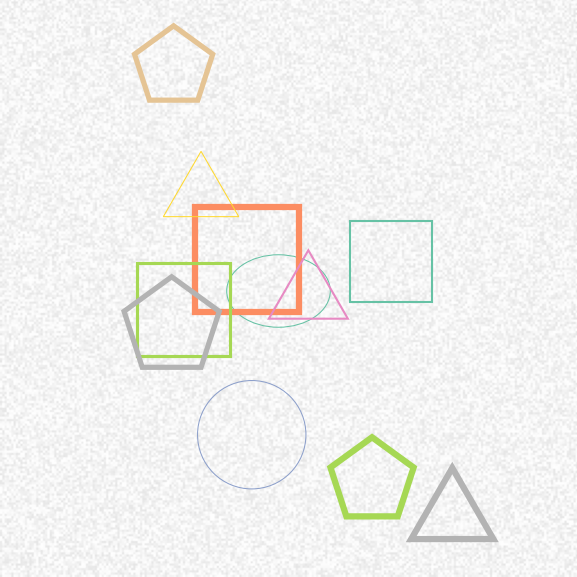[{"shape": "square", "thickness": 1, "radius": 0.35, "center": [0.677, 0.546]}, {"shape": "oval", "thickness": 0.5, "radius": 0.45, "center": [0.482, 0.495]}, {"shape": "square", "thickness": 3, "radius": 0.45, "center": [0.427, 0.55]}, {"shape": "circle", "thickness": 0.5, "radius": 0.47, "center": [0.436, 0.246]}, {"shape": "triangle", "thickness": 1, "radius": 0.39, "center": [0.534, 0.487]}, {"shape": "square", "thickness": 1.5, "radius": 0.4, "center": [0.317, 0.462]}, {"shape": "pentagon", "thickness": 3, "radius": 0.38, "center": [0.644, 0.166]}, {"shape": "triangle", "thickness": 0.5, "radius": 0.38, "center": [0.348, 0.662]}, {"shape": "pentagon", "thickness": 2.5, "radius": 0.36, "center": [0.301, 0.883]}, {"shape": "pentagon", "thickness": 2.5, "radius": 0.43, "center": [0.297, 0.433]}, {"shape": "triangle", "thickness": 3, "radius": 0.41, "center": [0.783, 0.107]}]